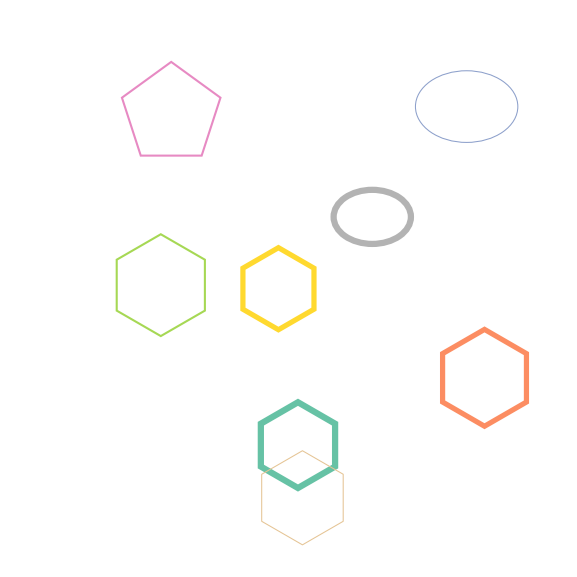[{"shape": "hexagon", "thickness": 3, "radius": 0.37, "center": [0.516, 0.228]}, {"shape": "hexagon", "thickness": 2.5, "radius": 0.42, "center": [0.839, 0.345]}, {"shape": "oval", "thickness": 0.5, "radius": 0.44, "center": [0.808, 0.815]}, {"shape": "pentagon", "thickness": 1, "radius": 0.45, "center": [0.296, 0.802]}, {"shape": "hexagon", "thickness": 1, "radius": 0.44, "center": [0.278, 0.505]}, {"shape": "hexagon", "thickness": 2.5, "radius": 0.36, "center": [0.482, 0.499]}, {"shape": "hexagon", "thickness": 0.5, "radius": 0.41, "center": [0.524, 0.137]}, {"shape": "oval", "thickness": 3, "radius": 0.33, "center": [0.645, 0.624]}]